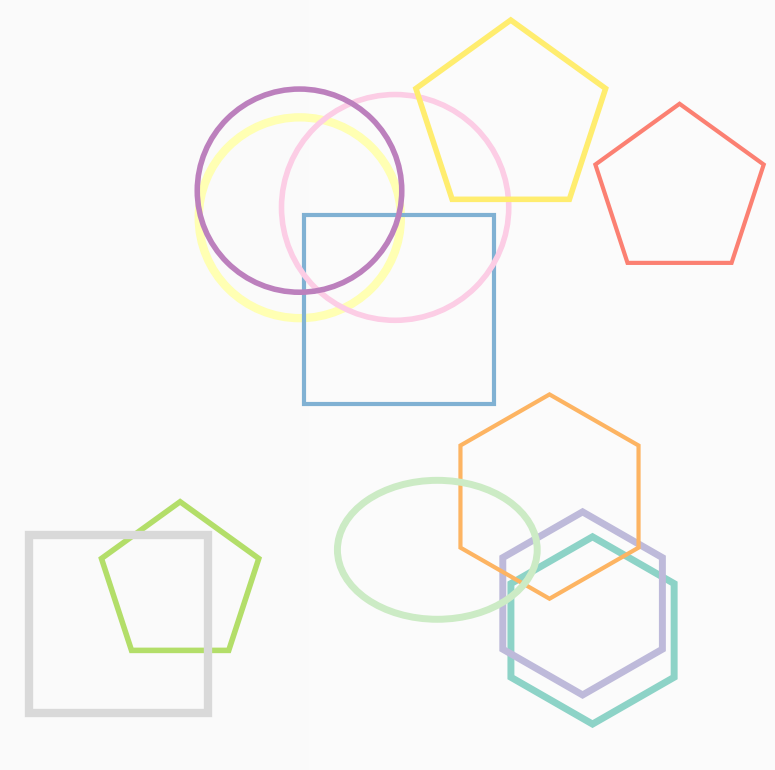[{"shape": "hexagon", "thickness": 2.5, "radius": 0.61, "center": [0.765, 0.181]}, {"shape": "circle", "thickness": 3, "radius": 0.65, "center": [0.387, 0.717]}, {"shape": "hexagon", "thickness": 2.5, "radius": 0.59, "center": [0.752, 0.216]}, {"shape": "pentagon", "thickness": 1.5, "radius": 0.57, "center": [0.877, 0.751]}, {"shape": "square", "thickness": 1.5, "radius": 0.61, "center": [0.515, 0.597]}, {"shape": "hexagon", "thickness": 1.5, "radius": 0.66, "center": [0.709, 0.355]}, {"shape": "pentagon", "thickness": 2, "radius": 0.53, "center": [0.232, 0.242]}, {"shape": "circle", "thickness": 2, "radius": 0.73, "center": [0.51, 0.731]}, {"shape": "square", "thickness": 3, "radius": 0.58, "center": [0.153, 0.19]}, {"shape": "circle", "thickness": 2, "radius": 0.66, "center": [0.386, 0.752]}, {"shape": "oval", "thickness": 2.5, "radius": 0.64, "center": [0.564, 0.286]}, {"shape": "pentagon", "thickness": 2, "radius": 0.64, "center": [0.659, 0.845]}]